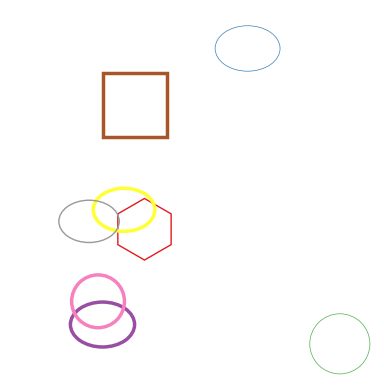[{"shape": "hexagon", "thickness": 1, "radius": 0.4, "center": [0.375, 0.405]}, {"shape": "oval", "thickness": 0.5, "radius": 0.42, "center": [0.643, 0.874]}, {"shape": "circle", "thickness": 0.5, "radius": 0.39, "center": [0.883, 0.107]}, {"shape": "oval", "thickness": 2.5, "radius": 0.42, "center": [0.266, 0.157]}, {"shape": "oval", "thickness": 2.5, "radius": 0.4, "center": [0.322, 0.455]}, {"shape": "square", "thickness": 2.5, "radius": 0.42, "center": [0.351, 0.727]}, {"shape": "circle", "thickness": 2.5, "radius": 0.34, "center": [0.255, 0.217]}, {"shape": "oval", "thickness": 1, "radius": 0.39, "center": [0.231, 0.425]}]